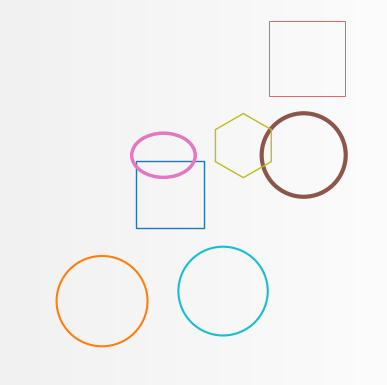[{"shape": "square", "thickness": 1, "radius": 0.44, "center": [0.439, 0.495]}, {"shape": "circle", "thickness": 1.5, "radius": 0.59, "center": [0.263, 0.218]}, {"shape": "square", "thickness": 0.5, "radius": 0.49, "center": [0.791, 0.848]}, {"shape": "circle", "thickness": 3, "radius": 0.54, "center": [0.784, 0.597]}, {"shape": "oval", "thickness": 2.5, "radius": 0.41, "center": [0.422, 0.597]}, {"shape": "hexagon", "thickness": 1, "radius": 0.42, "center": [0.628, 0.622]}, {"shape": "circle", "thickness": 1.5, "radius": 0.58, "center": [0.576, 0.244]}]